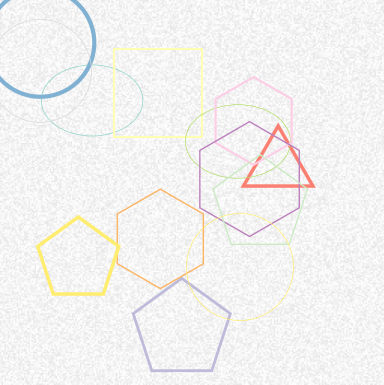[{"shape": "oval", "thickness": 0.5, "radius": 0.66, "center": [0.239, 0.739]}, {"shape": "square", "thickness": 1.5, "radius": 0.57, "center": [0.41, 0.758]}, {"shape": "pentagon", "thickness": 2, "radius": 0.66, "center": [0.472, 0.144]}, {"shape": "triangle", "thickness": 2.5, "radius": 0.52, "center": [0.723, 0.569]}, {"shape": "circle", "thickness": 3, "radius": 0.7, "center": [0.105, 0.889]}, {"shape": "hexagon", "thickness": 1, "radius": 0.65, "center": [0.416, 0.38]}, {"shape": "oval", "thickness": 0.5, "radius": 0.68, "center": [0.618, 0.633]}, {"shape": "hexagon", "thickness": 1.5, "radius": 0.57, "center": [0.659, 0.686]}, {"shape": "circle", "thickness": 0.5, "radius": 0.67, "center": [0.104, 0.816]}, {"shape": "hexagon", "thickness": 1, "radius": 0.75, "center": [0.648, 0.535]}, {"shape": "pentagon", "thickness": 1, "radius": 0.64, "center": [0.676, 0.47]}, {"shape": "circle", "thickness": 0.5, "radius": 0.7, "center": [0.623, 0.307]}, {"shape": "pentagon", "thickness": 2.5, "radius": 0.55, "center": [0.203, 0.326]}]